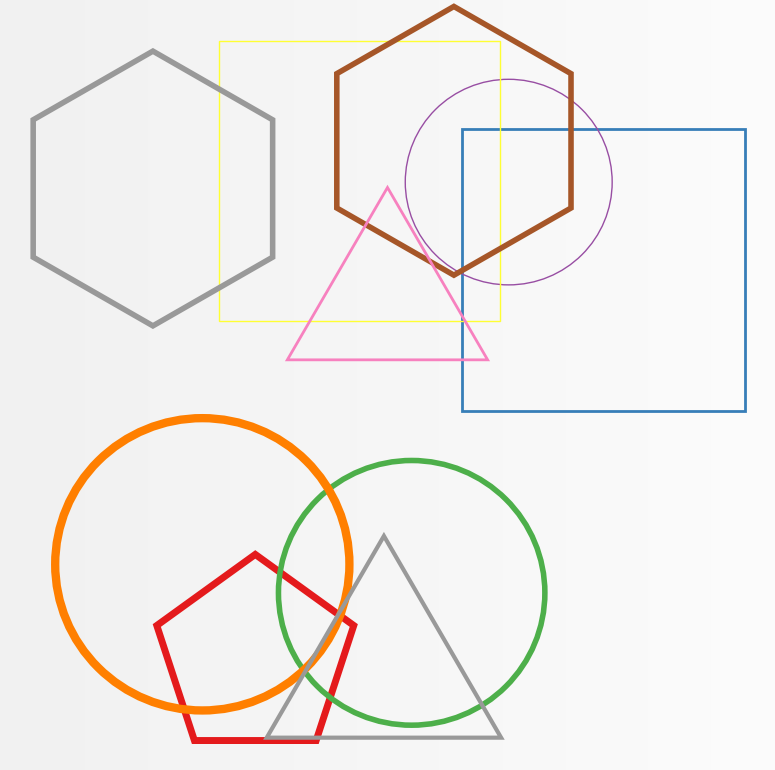[{"shape": "pentagon", "thickness": 2.5, "radius": 0.67, "center": [0.329, 0.146]}, {"shape": "square", "thickness": 1, "radius": 0.92, "center": [0.779, 0.65]}, {"shape": "circle", "thickness": 2, "radius": 0.86, "center": [0.531, 0.23]}, {"shape": "circle", "thickness": 0.5, "radius": 0.67, "center": [0.656, 0.764]}, {"shape": "circle", "thickness": 3, "radius": 0.95, "center": [0.261, 0.267]}, {"shape": "square", "thickness": 0.5, "radius": 0.91, "center": [0.464, 0.765]}, {"shape": "hexagon", "thickness": 2, "radius": 0.87, "center": [0.586, 0.817]}, {"shape": "triangle", "thickness": 1, "radius": 0.75, "center": [0.5, 0.607]}, {"shape": "hexagon", "thickness": 2, "radius": 0.89, "center": [0.197, 0.755]}, {"shape": "triangle", "thickness": 1.5, "radius": 0.87, "center": [0.495, 0.129]}]